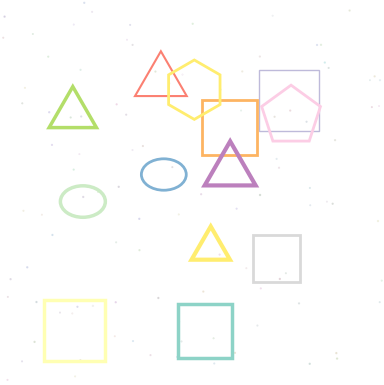[{"shape": "square", "thickness": 2.5, "radius": 0.35, "center": [0.533, 0.14]}, {"shape": "square", "thickness": 2.5, "radius": 0.39, "center": [0.193, 0.142]}, {"shape": "square", "thickness": 1, "radius": 0.39, "center": [0.751, 0.739]}, {"shape": "triangle", "thickness": 1.5, "radius": 0.39, "center": [0.418, 0.789]}, {"shape": "oval", "thickness": 2, "radius": 0.29, "center": [0.425, 0.547]}, {"shape": "square", "thickness": 2, "radius": 0.36, "center": [0.597, 0.668]}, {"shape": "triangle", "thickness": 2.5, "radius": 0.35, "center": [0.189, 0.704]}, {"shape": "pentagon", "thickness": 2, "radius": 0.4, "center": [0.756, 0.699]}, {"shape": "square", "thickness": 2, "radius": 0.3, "center": [0.718, 0.329]}, {"shape": "triangle", "thickness": 3, "radius": 0.38, "center": [0.598, 0.557]}, {"shape": "oval", "thickness": 2.5, "radius": 0.29, "center": [0.215, 0.476]}, {"shape": "hexagon", "thickness": 2, "radius": 0.39, "center": [0.505, 0.767]}, {"shape": "triangle", "thickness": 3, "radius": 0.29, "center": [0.547, 0.354]}]